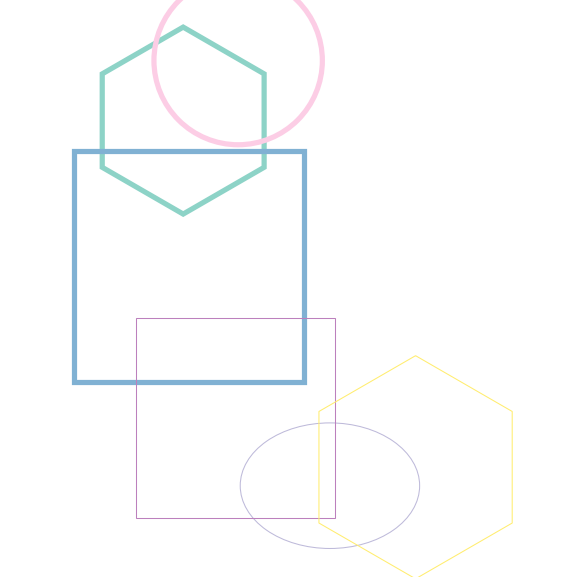[{"shape": "hexagon", "thickness": 2.5, "radius": 0.81, "center": [0.317, 0.79]}, {"shape": "oval", "thickness": 0.5, "radius": 0.78, "center": [0.571, 0.158]}, {"shape": "square", "thickness": 2.5, "radius": 1.0, "center": [0.327, 0.537]}, {"shape": "circle", "thickness": 2.5, "radius": 0.73, "center": [0.412, 0.894]}, {"shape": "square", "thickness": 0.5, "radius": 0.86, "center": [0.408, 0.275]}, {"shape": "hexagon", "thickness": 0.5, "radius": 0.97, "center": [0.72, 0.19]}]